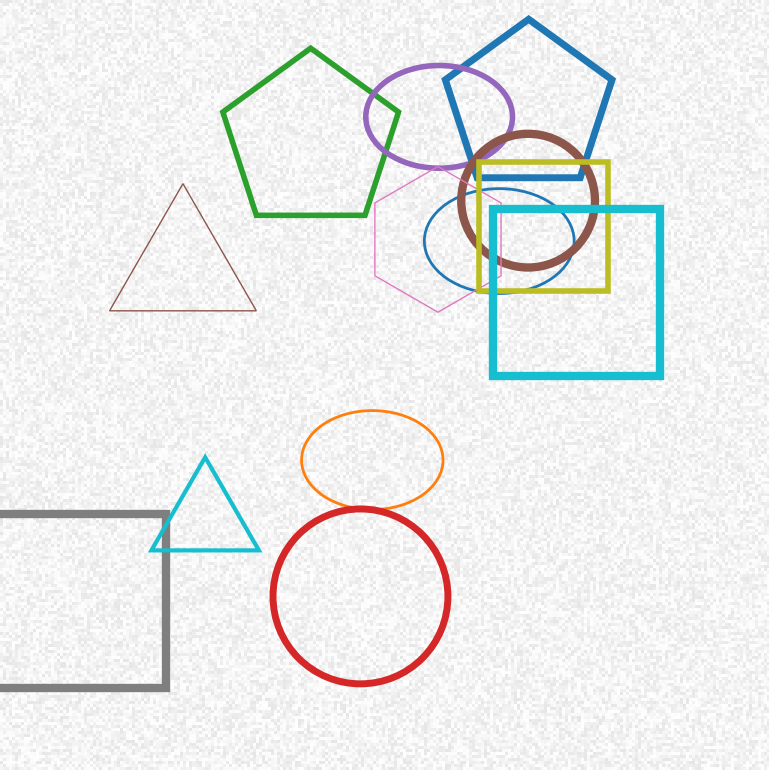[{"shape": "pentagon", "thickness": 2.5, "radius": 0.57, "center": [0.687, 0.861]}, {"shape": "oval", "thickness": 1, "radius": 0.49, "center": [0.648, 0.687]}, {"shape": "oval", "thickness": 1, "radius": 0.46, "center": [0.484, 0.402]}, {"shape": "pentagon", "thickness": 2, "radius": 0.6, "center": [0.404, 0.817]}, {"shape": "circle", "thickness": 2.5, "radius": 0.57, "center": [0.468, 0.225]}, {"shape": "oval", "thickness": 2, "radius": 0.48, "center": [0.57, 0.848]}, {"shape": "triangle", "thickness": 0.5, "radius": 0.55, "center": [0.238, 0.651]}, {"shape": "circle", "thickness": 3, "radius": 0.43, "center": [0.686, 0.739]}, {"shape": "hexagon", "thickness": 0.5, "radius": 0.47, "center": [0.569, 0.689]}, {"shape": "square", "thickness": 3, "radius": 0.57, "center": [0.103, 0.22]}, {"shape": "square", "thickness": 2, "radius": 0.42, "center": [0.706, 0.706]}, {"shape": "triangle", "thickness": 1.5, "radius": 0.4, "center": [0.266, 0.326]}, {"shape": "square", "thickness": 3, "radius": 0.54, "center": [0.749, 0.62]}]